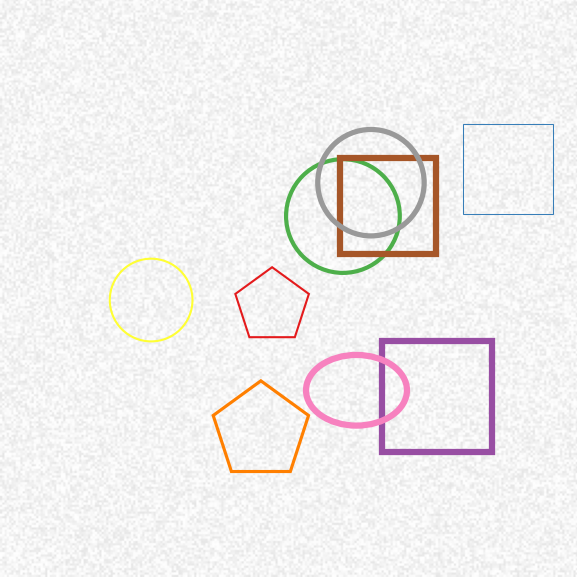[{"shape": "pentagon", "thickness": 1, "radius": 0.33, "center": [0.471, 0.469]}, {"shape": "square", "thickness": 0.5, "radius": 0.39, "center": [0.879, 0.707]}, {"shape": "circle", "thickness": 2, "radius": 0.49, "center": [0.594, 0.625]}, {"shape": "square", "thickness": 3, "radius": 0.48, "center": [0.757, 0.312]}, {"shape": "pentagon", "thickness": 1.5, "radius": 0.43, "center": [0.452, 0.253]}, {"shape": "circle", "thickness": 1, "radius": 0.36, "center": [0.262, 0.48]}, {"shape": "square", "thickness": 3, "radius": 0.42, "center": [0.672, 0.642]}, {"shape": "oval", "thickness": 3, "radius": 0.44, "center": [0.617, 0.323]}, {"shape": "circle", "thickness": 2.5, "radius": 0.46, "center": [0.642, 0.683]}]